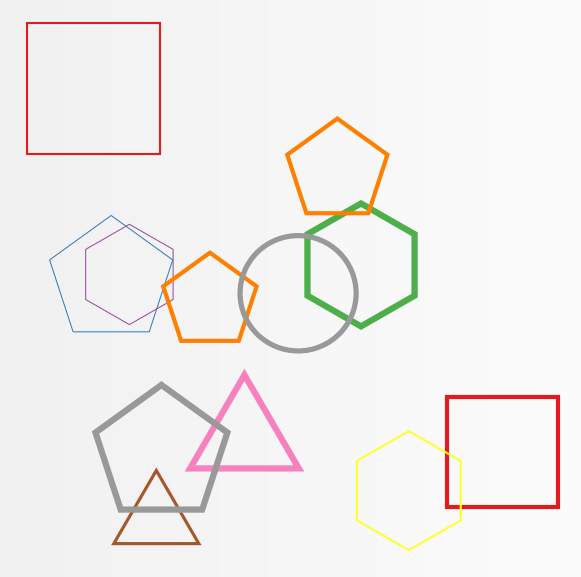[{"shape": "square", "thickness": 2, "radius": 0.48, "center": [0.864, 0.217]}, {"shape": "square", "thickness": 1, "radius": 0.57, "center": [0.161, 0.846]}, {"shape": "pentagon", "thickness": 0.5, "radius": 0.56, "center": [0.191, 0.515]}, {"shape": "hexagon", "thickness": 3, "radius": 0.53, "center": [0.621, 0.54]}, {"shape": "hexagon", "thickness": 0.5, "radius": 0.43, "center": [0.223, 0.524]}, {"shape": "pentagon", "thickness": 2, "radius": 0.45, "center": [0.58, 0.703]}, {"shape": "pentagon", "thickness": 2, "radius": 0.42, "center": [0.361, 0.477]}, {"shape": "hexagon", "thickness": 1, "radius": 0.52, "center": [0.703, 0.149]}, {"shape": "triangle", "thickness": 1.5, "radius": 0.42, "center": [0.269, 0.1]}, {"shape": "triangle", "thickness": 3, "radius": 0.54, "center": [0.421, 0.242]}, {"shape": "circle", "thickness": 2.5, "radius": 0.5, "center": [0.513, 0.491]}, {"shape": "pentagon", "thickness": 3, "radius": 0.6, "center": [0.278, 0.213]}]